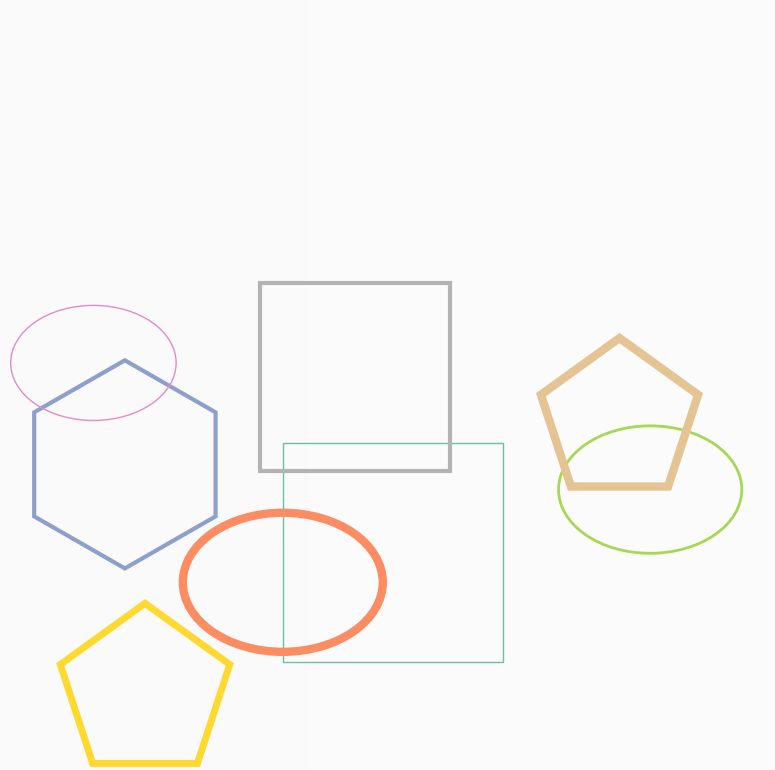[{"shape": "square", "thickness": 0.5, "radius": 0.71, "center": [0.507, 0.282]}, {"shape": "oval", "thickness": 3, "radius": 0.65, "center": [0.365, 0.244]}, {"shape": "hexagon", "thickness": 1.5, "radius": 0.68, "center": [0.161, 0.397]}, {"shape": "oval", "thickness": 0.5, "radius": 0.53, "center": [0.121, 0.529]}, {"shape": "oval", "thickness": 1, "radius": 0.59, "center": [0.839, 0.364]}, {"shape": "pentagon", "thickness": 2.5, "radius": 0.57, "center": [0.187, 0.102]}, {"shape": "pentagon", "thickness": 3, "radius": 0.53, "center": [0.799, 0.454]}, {"shape": "square", "thickness": 1.5, "radius": 0.61, "center": [0.458, 0.51]}]